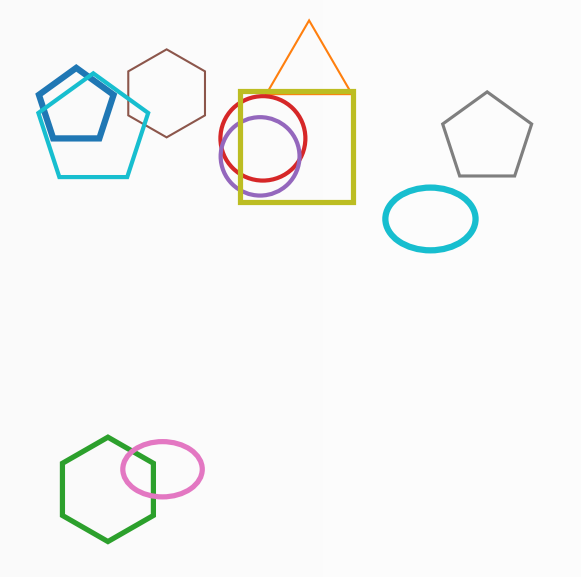[{"shape": "pentagon", "thickness": 3, "radius": 0.34, "center": [0.131, 0.814]}, {"shape": "triangle", "thickness": 1, "radius": 0.43, "center": [0.532, 0.879]}, {"shape": "hexagon", "thickness": 2.5, "radius": 0.45, "center": [0.186, 0.152]}, {"shape": "circle", "thickness": 2, "radius": 0.37, "center": [0.452, 0.76]}, {"shape": "circle", "thickness": 2, "radius": 0.34, "center": [0.447, 0.728]}, {"shape": "hexagon", "thickness": 1, "radius": 0.38, "center": [0.287, 0.837]}, {"shape": "oval", "thickness": 2.5, "radius": 0.34, "center": [0.28, 0.187]}, {"shape": "pentagon", "thickness": 1.5, "radius": 0.4, "center": [0.838, 0.76]}, {"shape": "square", "thickness": 2.5, "radius": 0.48, "center": [0.511, 0.745]}, {"shape": "pentagon", "thickness": 2, "radius": 0.5, "center": [0.16, 0.773]}, {"shape": "oval", "thickness": 3, "radius": 0.39, "center": [0.741, 0.62]}]